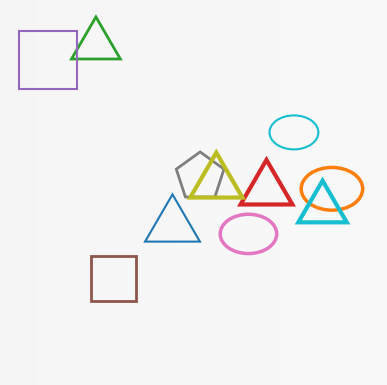[{"shape": "triangle", "thickness": 1.5, "radius": 0.41, "center": [0.445, 0.413]}, {"shape": "oval", "thickness": 2.5, "radius": 0.4, "center": [0.857, 0.51]}, {"shape": "triangle", "thickness": 2, "radius": 0.36, "center": [0.248, 0.883]}, {"shape": "triangle", "thickness": 3, "radius": 0.39, "center": [0.688, 0.507]}, {"shape": "square", "thickness": 1.5, "radius": 0.38, "center": [0.124, 0.844]}, {"shape": "square", "thickness": 2, "radius": 0.29, "center": [0.293, 0.277]}, {"shape": "oval", "thickness": 2.5, "radius": 0.36, "center": [0.641, 0.392]}, {"shape": "pentagon", "thickness": 2, "radius": 0.32, "center": [0.516, 0.541]}, {"shape": "triangle", "thickness": 3, "radius": 0.39, "center": [0.558, 0.526]}, {"shape": "triangle", "thickness": 3, "radius": 0.36, "center": [0.832, 0.459]}, {"shape": "oval", "thickness": 1.5, "radius": 0.32, "center": [0.759, 0.656]}]